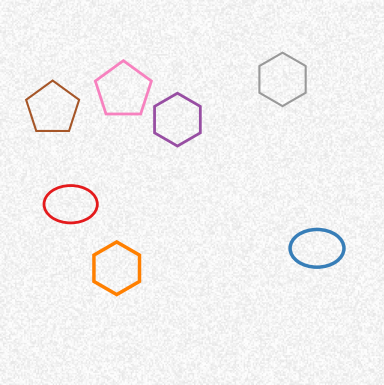[{"shape": "oval", "thickness": 2, "radius": 0.35, "center": [0.184, 0.47]}, {"shape": "oval", "thickness": 2.5, "radius": 0.35, "center": [0.823, 0.355]}, {"shape": "hexagon", "thickness": 2, "radius": 0.34, "center": [0.461, 0.689]}, {"shape": "hexagon", "thickness": 2.5, "radius": 0.34, "center": [0.303, 0.303]}, {"shape": "pentagon", "thickness": 1.5, "radius": 0.36, "center": [0.137, 0.718]}, {"shape": "pentagon", "thickness": 2, "radius": 0.38, "center": [0.32, 0.766]}, {"shape": "hexagon", "thickness": 1.5, "radius": 0.35, "center": [0.734, 0.794]}]